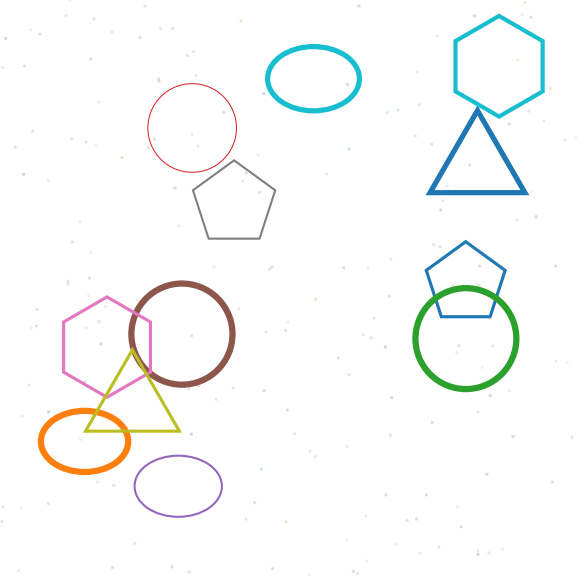[{"shape": "triangle", "thickness": 2.5, "radius": 0.47, "center": [0.827, 0.713]}, {"shape": "pentagon", "thickness": 1.5, "radius": 0.36, "center": [0.806, 0.509]}, {"shape": "oval", "thickness": 3, "radius": 0.38, "center": [0.146, 0.235]}, {"shape": "circle", "thickness": 3, "radius": 0.44, "center": [0.807, 0.413]}, {"shape": "circle", "thickness": 0.5, "radius": 0.38, "center": [0.333, 0.778]}, {"shape": "oval", "thickness": 1, "radius": 0.38, "center": [0.309, 0.157]}, {"shape": "circle", "thickness": 3, "radius": 0.44, "center": [0.315, 0.421]}, {"shape": "hexagon", "thickness": 1.5, "radius": 0.43, "center": [0.185, 0.398]}, {"shape": "pentagon", "thickness": 1, "radius": 0.37, "center": [0.405, 0.646]}, {"shape": "triangle", "thickness": 1.5, "radius": 0.47, "center": [0.229, 0.299]}, {"shape": "oval", "thickness": 2.5, "radius": 0.4, "center": [0.543, 0.863]}, {"shape": "hexagon", "thickness": 2, "radius": 0.44, "center": [0.864, 0.884]}]